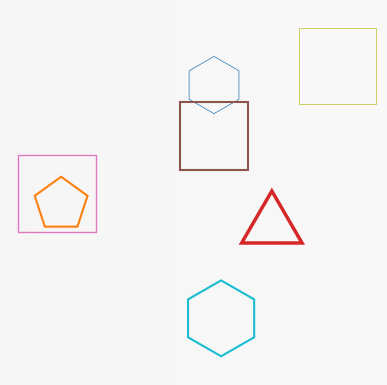[{"shape": "hexagon", "thickness": 0.5, "radius": 0.37, "center": [0.552, 0.779]}, {"shape": "pentagon", "thickness": 1.5, "radius": 0.36, "center": [0.158, 0.469]}, {"shape": "triangle", "thickness": 2.5, "radius": 0.45, "center": [0.702, 0.414]}, {"shape": "square", "thickness": 1.5, "radius": 0.44, "center": [0.551, 0.647]}, {"shape": "square", "thickness": 1, "radius": 0.5, "center": [0.147, 0.498]}, {"shape": "square", "thickness": 0.5, "radius": 0.5, "center": [0.87, 0.829]}, {"shape": "hexagon", "thickness": 1.5, "radius": 0.49, "center": [0.571, 0.173]}]